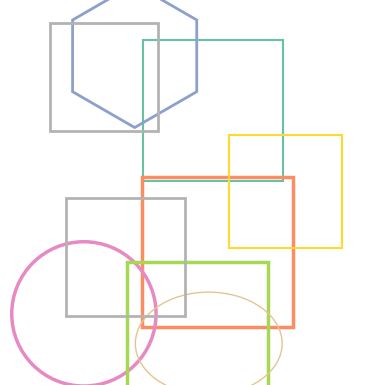[{"shape": "square", "thickness": 1.5, "radius": 0.91, "center": [0.553, 0.712]}, {"shape": "square", "thickness": 2.5, "radius": 0.98, "center": [0.565, 0.345]}, {"shape": "hexagon", "thickness": 2, "radius": 0.93, "center": [0.35, 0.855]}, {"shape": "circle", "thickness": 2.5, "radius": 0.94, "center": [0.218, 0.185]}, {"shape": "square", "thickness": 2.5, "radius": 0.91, "center": [0.513, 0.136]}, {"shape": "square", "thickness": 1.5, "radius": 0.73, "center": [0.741, 0.502]}, {"shape": "oval", "thickness": 1, "radius": 0.95, "center": [0.542, 0.108]}, {"shape": "square", "thickness": 2, "radius": 0.77, "center": [0.326, 0.332]}, {"shape": "square", "thickness": 2, "radius": 0.7, "center": [0.27, 0.8]}]